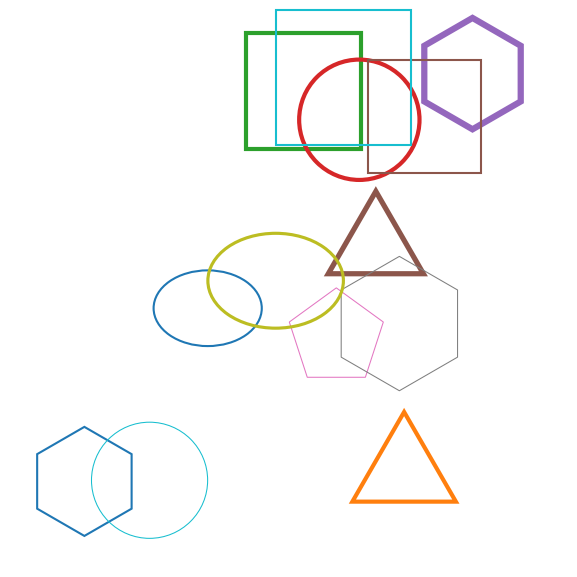[{"shape": "oval", "thickness": 1, "radius": 0.47, "center": [0.36, 0.465]}, {"shape": "hexagon", "thickness": 1, "radius": 0.47, "center": [0.146, 0.166]}, {"shape": "triangle", "thickness": 2, "radius": 0.52, "center": [0.7, 0.182]}, {"shape": "square", "thickness": 2, "radius": 0.5, "center": [0.526, 0.842]}, {"shape": "circle", "thickness": 2, "radius": 0.52, "center": [0.622, 0.792]}, {"shape": "hexagon", "thickness": 3, "radius": 0.48, "center": [0.818, 0.872]}, {"shape": "triangle", "thickness": 2.5, "radius": 0.48, "center": [0.651, 0.573]}, {"shape": "square", "thickness": 1, "radius": 0.49, "center": [0.735, 0.797]}, {"shape": "pentagon", "thickness": 0.5, "radius": 0.43, "center": [0.582, 0.415]}, {"shape": "hexagon", "thickness": 0.5, "radius": 0.58, "center": [0.692, 0.439]}, {"shape": "oval", "thickness": 1.5, "radius": 0.59, "center": [0.477, 0.513]}, {"shape": "circle", "thickness": 0.5, "radius": 0.5, "center": [0.259, 0.168]}, {"shape": "square", "thickness": 1, "radius": 0.58, "center": [0.595, 0.866]}]